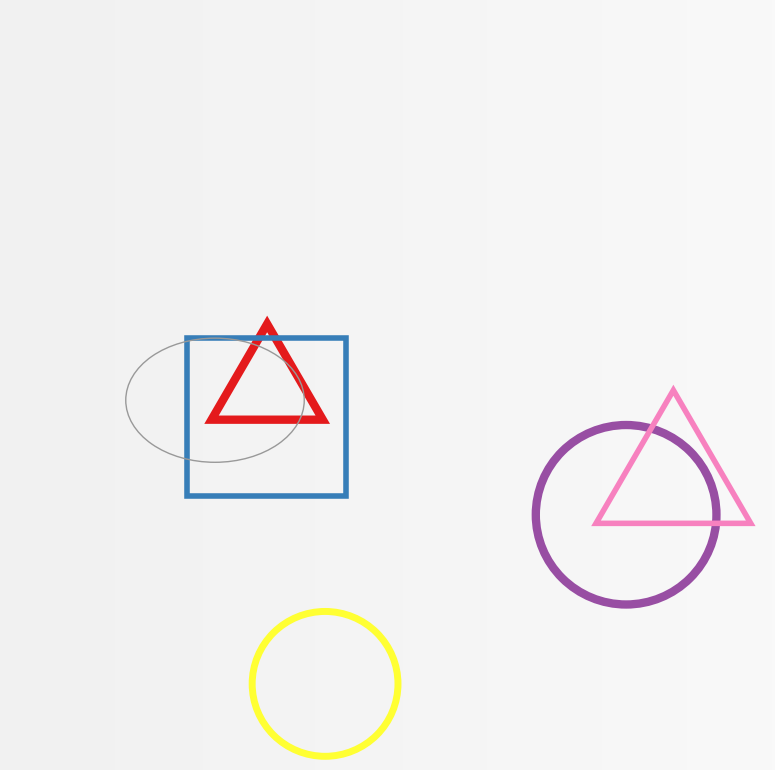[{"shape": "triangle", "thickness": 3, "radius": 0.41, "center": [0.345, 0.496]}, {"shape": "square", "thickness": 2, "radius": 0.51, "center": [0.344, 0.458]}, {"shape": "circle", "thickness": 3, "radius": 0.58, "center": [0.808, 0.331]}, {"shape": "circle", "thickness": 2.5, "radius": 0.47, "center": [0.419, 0.112]}, {"shape": "triangle", "thickness": 2, "radius": 0.58, "center": [0.869, 0.378]}, {"shape": "oval", "thickness": 0.5, "radius": 0.58, "center": [0.277, 0.48]}]